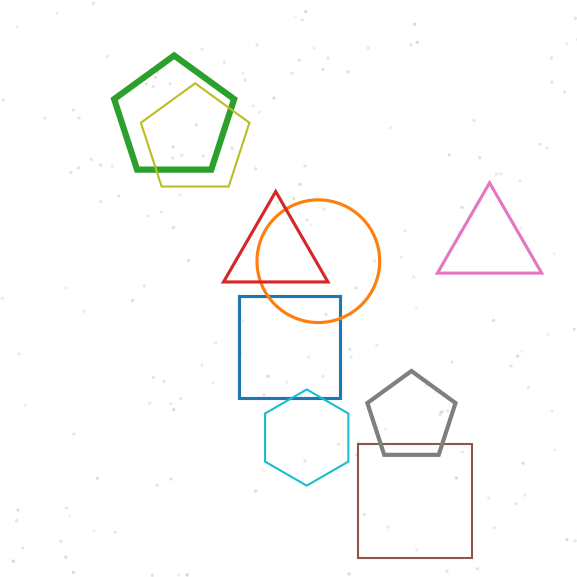[{"shape": "square", "thickness": 1.5, "radius": 0.44, "center": [0.501, 0.399]}, {"shape": "circle", "thickness": 1.5, "radius": 0.53, "center": [0.551, 0.547]}, {"shape": "pentagon", "thickness": 3, "radius": 0.55, "center": [0.302, 0.794]}, {"shape": "triangle", "thickness": 1.5, "radius": 0.52, "center": [0.477, 0.563]}, {"shape": "square", "thickness": 1, "radius": 0.49, "center": [0.719, 0.132]}, {"shape": "triangle", "thickness": 1.5, "radius": 0.52, "center": [0.848, 0.578]}, {"shape": "pentagon", "thickness": 2, "radius": 0.4, "center": [0.712, 0.276]}, {"shape": "pentagon", "thickness": 1, "radius": 0.49, "center": [0.338, 0.756]}, {"shape": "hexagon", "thickness": 1, "radius": 0.42, "center": [0.531, 0.241]}]